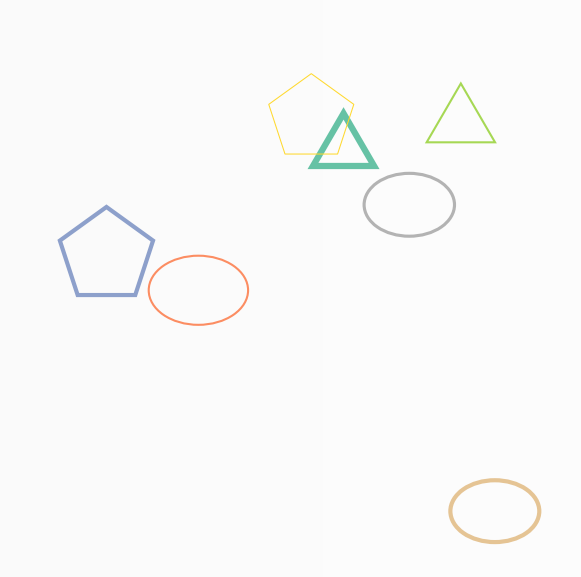[{"shape": "triangle", "thickness": 3, "radius": 0.3, "center": [0.591, 0.742]}, {"shape": "oval", "thickness": 1, "radius": 0.43, "center": [0.341, 0.497]}, {"shape": "pentagon", "thickness": 2, "radius": 0.42, "center": [0.183, 0.556]}, {"shape": "triangle", "thickness": 1, "radius": 0.34, "center": [0.793, 0.787]}, {"shape": "pentagon", "thickness": 0.5, "radius": 0.38, "center": [0.536, 0.795]}, {"shape": "oval", "thickness": 2, "radius": 0.38, "center": [0.851, 0.114]}, {"shape": "oval", "thickness": 1.5, "radius": 0.39, "center": [0.704, 0.645]}]